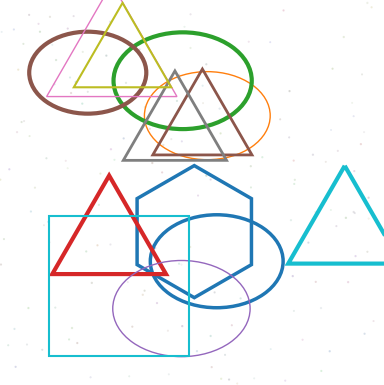[{"shape": "oval", "thickness": 2.5, "radius": 0.86, "center": [0.563, 0.321]}, {"shape": "hexagon", "thickness": 2.5, "radius": 0.86, "center": [0.505, 0.398]}, {"shape": "oval", "thickness": 1, "radius": 0.82, "center": [0.538, 0.7]}, {"shape": "oval", "thickness": 3, "radius": 0.9, "center": [0.474, 0.79]}, {"shape": "triangle", "thickness": 3, "radius": 0.85, "center": [0.283, 0.373]}, {"shape": "oval", "thickness": 1, "radius": 0.89, "center": [0.471, 0.199]}, {"shape": "triangle", "thickness": 2, "radius": 0.74, "center": [0.526, 0.672]}, {"shape": "oval", "thickness": 3, "radius": 0.76, "center": [0.228, 0.811]}, {"shape": "triangle", "thickness": 1, "radius": 0.98, "center": [0.29, 0.847]}, {"shape": "triangle", "thickness": 2, "radius": 0.77, "center": [0.454, 0.661]}, {"shape": "triangle", "thickness": 1.5, "radius": 0.73, "center": [0.318, 0.846]}, {"shape": "triangle", "thickness": 3, "radius": 0.85, "center": [0.895, 0.4]}, {"shape": "square", "thickness": 1.5, "radius": 0.91, "center": [0.309, 0.257]}]